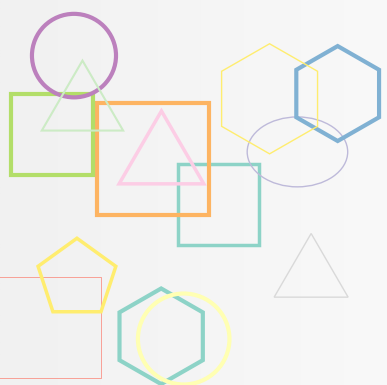[{"shape": "square", "thickness": 2.5, "radius": 0.52, "center": [0.564, 0.468]}, {"shape": "hexagon", "thickness": 3, "radius": 0.62, "center": [0.416, 0.127]}, {"shape": "circle", "thickness": 3, "radius": 0.59, "center": [0.474, 0.12]}, {"shape": "oval", "thickness": 1, "radius": 0.65, "center": [0.768, 0.605]}, {"shape": "square", "thickness": 0.5, "radius": 0.66, "center": [0.128, 0.149]}, {"shape": "hexagon", "thickness": 3, "radius": 0.62, "center": [0.871, 0.757]}, {"shape": "square", "thickness": 3, "radius": 0.72, "center": [0.395, 0.586]}, {"shape": "square", "thickness": 3, "radius": 0.53, "center": [0.134, 0.651]}, {"shape": "triangle", "thickness": 2.5, "radius": 0.63, "center": [0.417, 0.586]}, {"shape": "triangle", "thickness": 1, "radius": 0.55, "center": [0.803, 0.283]}, {"shape": "circle", "thickness": 3, "radius": 0.54, "center": [0.191, 0.856]}, {"shape": "triangle", "thickness": 1.5, "radius": 0.61, "center": [0.213, 0.721]}, {"shape": "pentagon", "thickness": 2.5, "radius": 0.53, "center": [0.199, 0.276]}, {"shape": "hexagon", "thickness": 1, "radius": 0.71, "center": [0.696, 0.743]}]